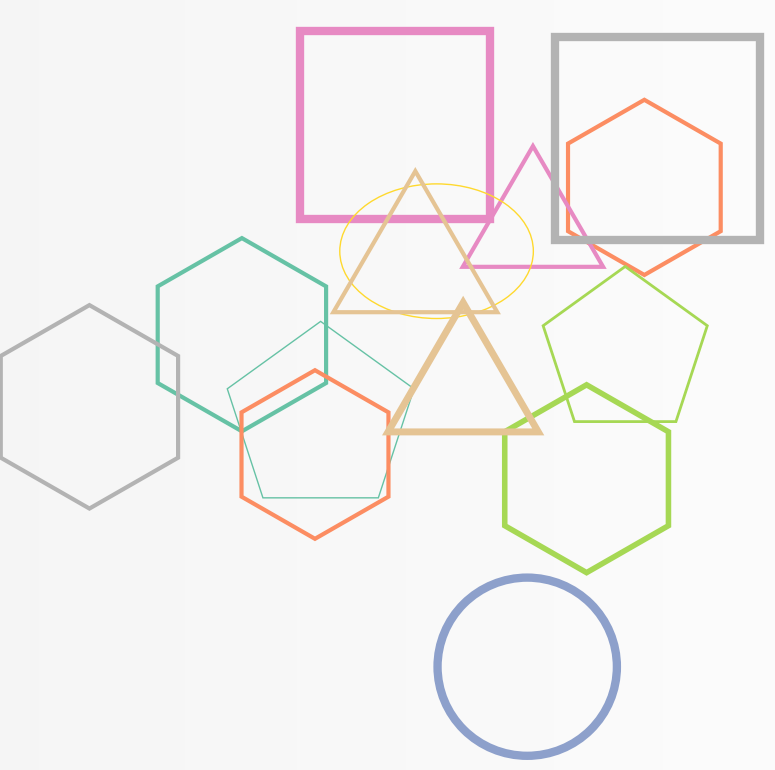[{"shape": "pentagon", "thickness": 0.5, "radius": 0.63, "center": [0.414, 0.456]}, {"shape": "hexagon", "thickness": 1.5, "radius": 0.63, "center": [0.312, 0.565]}, {"shape": "hexagon", "thickness": 1.5, "radius": 0.57, "center": [0.831, 0.757]}, {"shape": "hexagon", "thickness": 1.5, "radius": 0.55, "center": [0.406, 0.41]}, {"shape": "circle", "thickness": 3, "radius": 0.58, "center": [0.68, 0.134]}, {"shape": "square", "thickness": 3, "radius": 0.61, "center": [0.509, 0.838]}, {"shape": "triangle", "thickness": 1.5, "radius": 0.52, "center": [0.688, 0.706]}, {"shape": "hexagon", "thickness": 2, "radius": 0.61, "center": [0.757, 0.378]}, {"shape": "pentagon", "thickness": 1, "radius": 0.56, "center": [0.807, 0.543]}, {"shape": "oval", "thickness": 0.5, "radius": 0.62, "center": [0.563, 0.674]}, {"shape": "triangle", "thickness": 1.5, "radius": 0.61, "center": [0.536, 0.656]}, {"shape": "triangle", "thickness": 2.5, "radius": 0.56, "center": [0.598, 0.495]}, {"shape": "hexagon", "thickness": 1.5, "radius": 0.66, "center": [0.115, 0.472]}, {"shape": "square", "thickness": 3, "radius": 0.66, "center": [0.848, 0.82]}]